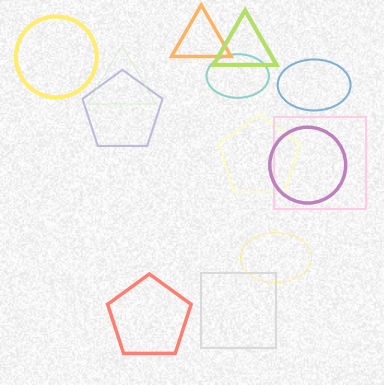[{"shape": "oval", "thickness": 1.5, "radius": 0.41, "center": [0.618, 0.803]}, {"shape": "pentagon", "thickness": 1, "radius": 0.56, "center": [0.674, 0.592]}, {"shape": "pentagon", "thickness": 1.5, "radius": 0.55, "center": [0.318, 0.709]}, {"shape": "pentagon", "thickness": 2.5, "radius": 0.57, "center": [0.388, 0.174]}, {"shape": "oval", "thickness": 1.5, "radius": 0.47, "center": [0.816, 0.779]}, {"shape": "triangle", "thickness": 2.5, "radius": 0.45, "center": [0.523, 0.898]}, {"shape": "triangle", "thickness": 3, "radius": 0.47, "center": [0.637, 0.879]}, {"shape": "square", "thickness": 1.5, "radius": 0.6, "center": [0.832, 0.577]}, {"shape": "square", "thickness": 1.5, "radius": 0.49, "center": [0.62, 0.193]}, {"shape": "circle", "thickness": 2.5, "radius": 0.49, "center": [0.799, 0.571]}, {"shape": "triangle", "thickness": 0.5, "radius": 0.51, "center": [0.316, 0.781]}, {"shape": "oval", "thickness": 0.5, "radius": 0.46, "center": [0.717, 0.331]}, {"shape": "circle", "thickness": 3, "radius": 0.52, "center": [0.146, 0.852]}]